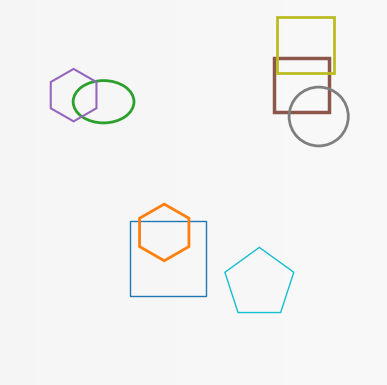[{"shape": "square", "thickness": 1, "radius": 0.49, "center": [0.434, 0.329]}, {"shape": "hexagon", "thickness": 2, "radius": 0.37, "center": [0.424, 0.396]}, {"shape": "oval", "thickness": 2, "radius": 0.39, "center": [0.267, 0.736]}, {"shape": "hexagon", "thickness": 1.5, "radius": 0.34, "center": [0.19, 0.753]}, {"shape": "square", "thickness": 2.5, "radius": 0.35, "center": [0.779, 0.779]}, {"shape": "circle", "thickness": 2, "radius": 0.38, "center": [0.822, 0.697]}, {"shape": "square", "thickness": 2, "radius": 0.36, "center": [0.789, 0.883]}, {"shape": "pentagon", "thickness": 1, "radius": 0.47, "center": [0.669, 0.264]}]